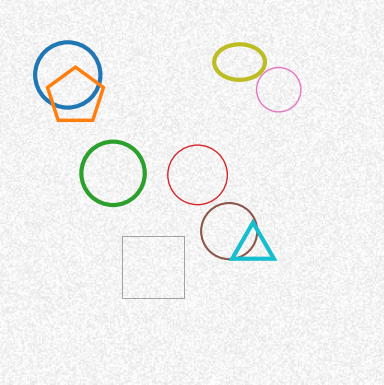[{"shape": "circle", "thickness": 3, "radius": 0.42, "center": [0.176, 0.805]}, {"shape": "pentagon", "thickness": 2.5, "radius": 0.38, "center": [0.196, 0.749]}, {"shape": "circle", "thickness": 3, "radius": 0.41, "center": [0.294, 0.55]}, {"shape": "circle", "thickness": 1, "radius": 0.39, "center": [0.513, 0.546]}, {"shape": "circle", "thickness": 1.5, "radius": 0.36, "center": [0.595, 0.4]}, {"shape": "circle", "thickness": 1, "radius": 0.29, "center": [0.724, 0.767]}, {"shape": "square", "thickness": 0.5, "radius": 0.4, "center": [0.397, 0.306]}, {"shape": "oval", "thickness": 3, "radius": 0.33, "center": [0.622, 0.839]}, {"shape": "triangle", "thickness": 3, "radius": 0.31, "center": [0.657, 0.359]}]